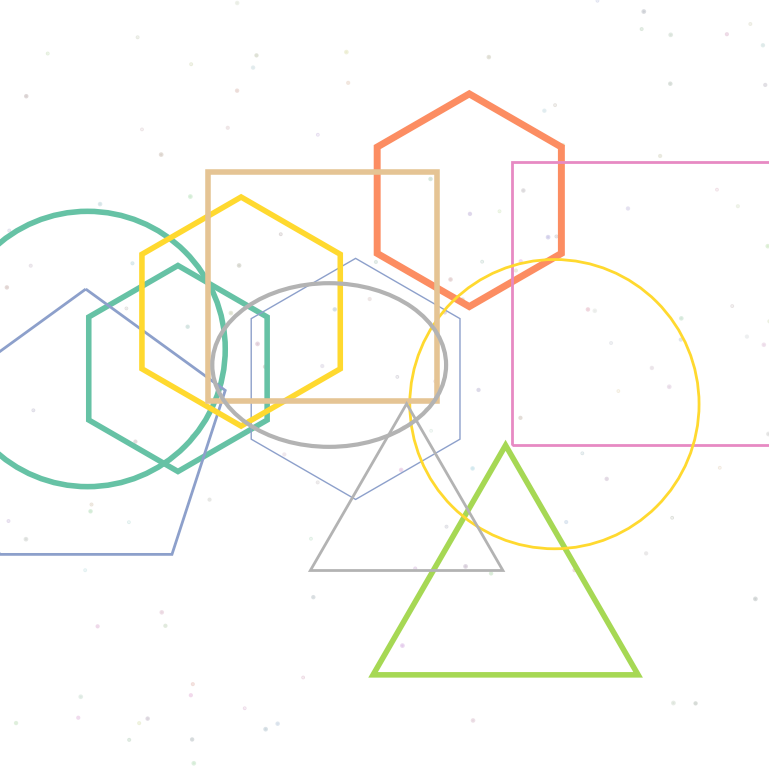[{"shape": "circle", "thickness": 2, "radius": 0.89, "center": [0.114, 0.547]}, {"shape": "hexagon", "thickness": 2, "radius": 0.67, "center": [0.231, 0.521]}, {"shape": "hexagon", "thickness": 2.5, "radius": 0.69, "center": [0.609, 0.74]}, {"shape": "pentagon", "thickness": 1, "radius": 0.95, "center": [0.111, 0.434]}, {"shape": "hexagon", "thickness": 0.5, "radius": 0.78, "center": [0.462, 0.508]}, {"shape": "square", "thickness": 1, "radius": 0.92, "center": [0.849, 0.606]}, {"shape": "triangle", "thickness": 2, "radius": 0.99, "center": [0.657, 0.223]}, {"shape": "circle", "thickness": 1, "radius": 0.94, "center": [0.72, 0.475]}, {"shape": "hexagon", "thickness": 2, "radius": 0.74, "center": [0.313, 0.595]}, {"shape": "square", "thickness": 2, "radius": 0.74, "center": [0.419, 0.628]}, {"shape": "oval", "thickness": 1.5, "radius": 0.76, "center": [0.428, 0.526]}, {"shape": "triangle", "thickness": 1, "radius": 0.72, "center": [0.528, 0.331]}]